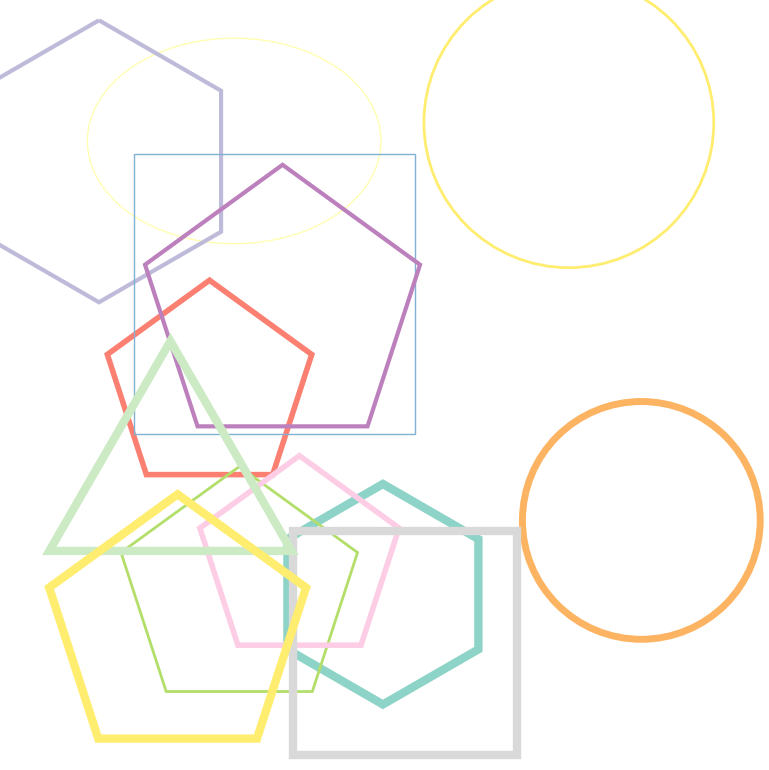[{"shape": "hexagon", "thickness": 3, "radius": 0.72, "center": [0.497, 0.228]}, {"shape": "oval", "thickness": 0.5, "radius": 0.95, "center": [0.304, 0.817]}, {"shape": "hexagon", "thickness": 1.5, "radius": 0.92, "center": [0.129, 0.791]}, {"shape": "pentagon", "thickness": 2, "radius": 0.7, "center": [0.272, 0.497]}, {"shape": "square", "thickness": 0.5, "radius": 0.91, "center": [0.357, 0.618]}, {"shape": "circle", "thickness": 2.5, "radius": 0.77, "center": [0.833, 0.324]}, {"shape": "pentagon", "thickness": 1, "radius": 0.81, "center": [0.311, 0.233]}, {"shape": "pentagon", "thickness": 2, "radius": 0.68, "center": [0.389, 0.272]}, {"shape": "square", "thickness": 3, "radius": 0.73, "center": [0.526, 0.165]}, {"shape": "pentagon", "thickness": 1.5, "radius": 0.94, "center": [0.367, 0.598]}, {"shape": "triangle", "thickness": 3, "radius": 0.91, "center": [0.221, 0.375]}, {"shape": "pentagon", "thickness": 3, "radius": 0.88, "center": [0.231, 0.183]}, {"shape": "circle", "thickness": 1, "radius": 0.94, "center": [0.739, 0.841]}]